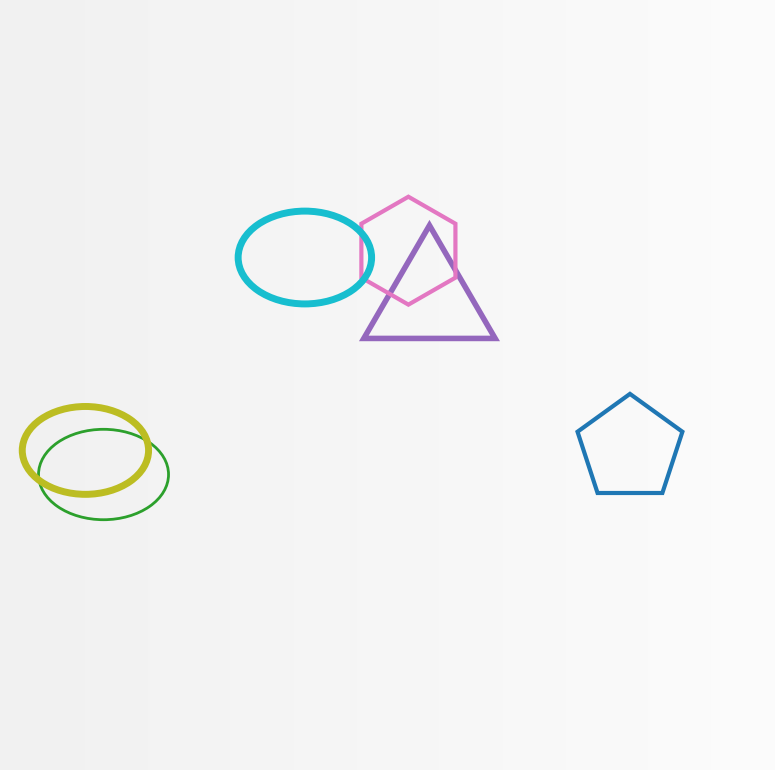[{"shape": "pentagon", "thickness": 1.5, "radius": 0.36, "center": [0.813, 0.417]}, {"shape": "oval", "thickness": 1, "radius": 0.42, "center": [0.134, 0.384]}, {"shape": "triangle", "thickness": 2, "radius": 0.49, "center": [0.554, 0.609]}, {"shape": "hexagon", "thickness": 1.5, "radius": 0.35, "center": [0.527, 0.674]}, {"shape": "oval", "thickness": 2.5, "radius": 0.41, "center": [0.11, 0.415]}, {"shape": "oval", "thickness": 2.5, "radius": 0.43, "center": [0.393, 0.666]}]